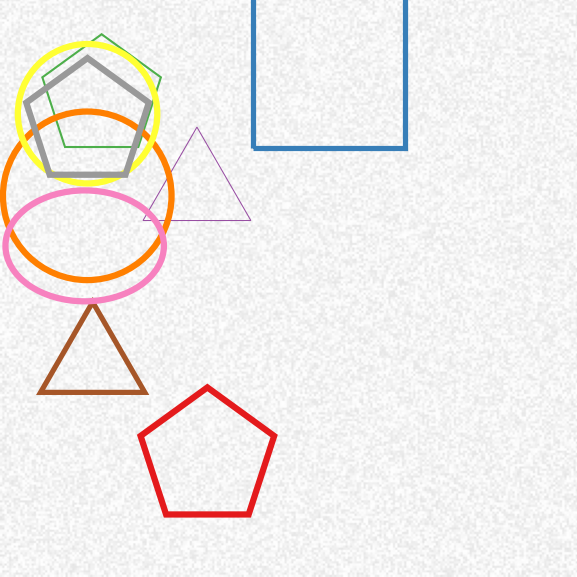[{"shape": "pentagon", "thickness": 3, "radius": 0.61, "center": [0.359, 0.207]}, {"shape": "square", "thickness": 2.5, "radius": 0.66, "center": [0.569, 0.875]}, {"shape": "pentagon", "thickness": 1, "radius": 0.54, "center": [0.176, 0.832]}, {"shape": "triangle", "thickness": 0.5, "radius": 0.54, "center": [0.341, 0.671]}, {"shape": "circle", "thickness": 3, "radius": 0.73, "center": [0.151, 0.66]}, {"shape": "circle", "thickness": 3, "radius": 0.6, "center": [0.152, 0.802]}, {"shape": "triangle", "thickness": 2.5, "radius": 0.52, "center": [0.16, 0.372]}, {"shape": "oval", "thickness": 3, "radius": 0.69, "center": [0.147, 0.573]}, {"shape": "pentagon", "thickness": 3, "radius": 0.56, "center": [0.152, 0.787]}]